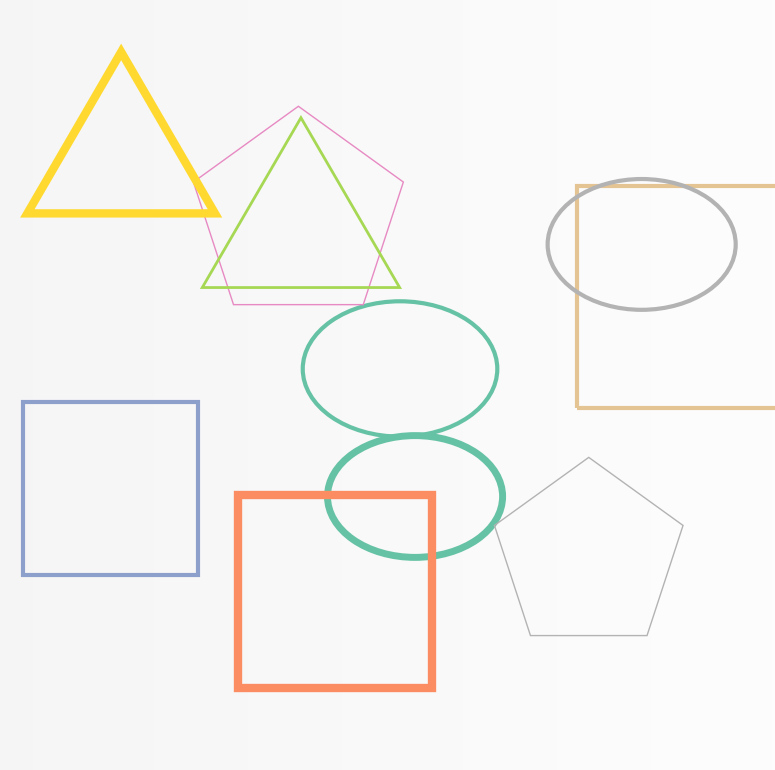[{"shape": "oval", "thickness": 2.5, "radius": 0.56, "center": [0.536, 0.355]}, {"shape": "oval", "thickness": 1.5, "radius": 0.63, "center": [0.516, 0.521]}, {"shape": "square", "thickness": 3, "radius": 0.63, "center": [0.432, 0.232]}, {"shape": "square", "thickness": 1.5, "radius": 0.56, "center": [0.143, 0.365]}, {"shape": "pentagon", "thickness": 0.5, "radius": 0.71, "center": [0.385, 0.72]}, {"shape": "triangle", "thickness": 1, "radius": 0.74, "center": [0.388, 0.7]}, {"shape": "triangle", "thickness": 3, "radius": 0.7, "center": [0.156, 0.793]}, {"shape": "square", "thickness": 1.5, "radius": 0.72, "center": [0.888, 0.615]}, {"shape": "pentagon", "thickness": 0.5, "radius": 0.64, "center": [0.76, 0.278]}, {"shape": "oval", "thickness": 1.5, "radius": 0.61, "center": [0.828, 0.683]}]